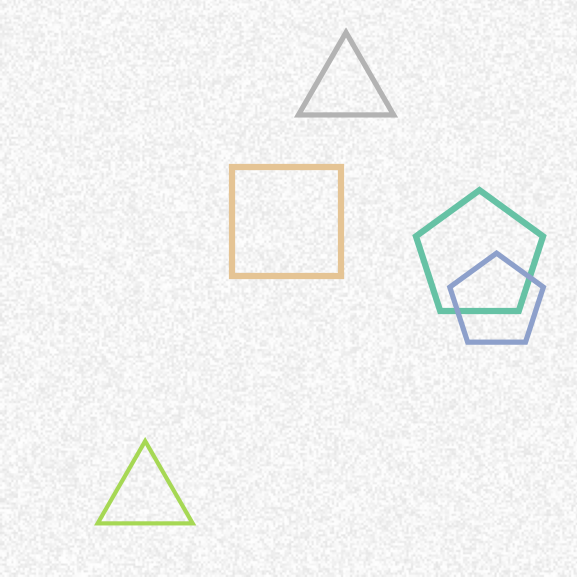[{"shape": "pentagon", "thickness": 3, "radius": 0.58, "center": [0.83, 0.554]}, {"shape": "pentagon", "thickness": 2.5, "radius": 0.43, "center": [0.86, 0.476]}, {"shape": "triangle", "thickness": 2, "radius": 0.48, "center": [0.251, 0.14]}, {"shape": "square", "thickness": 3, "radius": 0.47, "center": [0.496, 0.616]}, {"shape": "triangle", "thickness": 2.5, "radius": 0.48, "center": [0.599, 0.848]}]